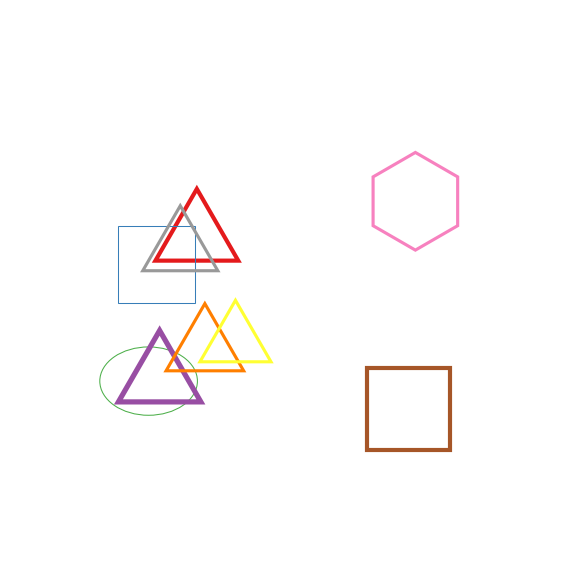[{"shape": "triangle", "thickness": 2, "radius": 0.41, "center": [0.341, 0.589]}, {"shape": "square", "thickness": 0.5, "radius": 0.33, "center": [0.271, 0.542]}, {"shape": "oval", "thickness": 0.5, "radius": 0.42, "center": [0.257, 0.339]}, {"shape": "triangle", "thickness": 2.5, "radius": 0.41, "center": [0.276, 0.344]}, {"shape": "triangle", "thickness": 1.5, "radius": 0.39, "center": [0.355, 0.396]}, {"shape": "triangle", "thickness": 1.5, "radius": 0.36, "center": [0.408, 0.408]}, {"shape": "square", "thickness": 2, "radius": 0.36, "center": [0.708, 0.291]}, {"shape": "hexagon", "thickness": 1.5, "radius": 0.42, "center": [0.719, 0.651]}, {"shape": "triangle", "thickness": 1.5, "radius": 0.38, "center": [0.312, 0.568]}]